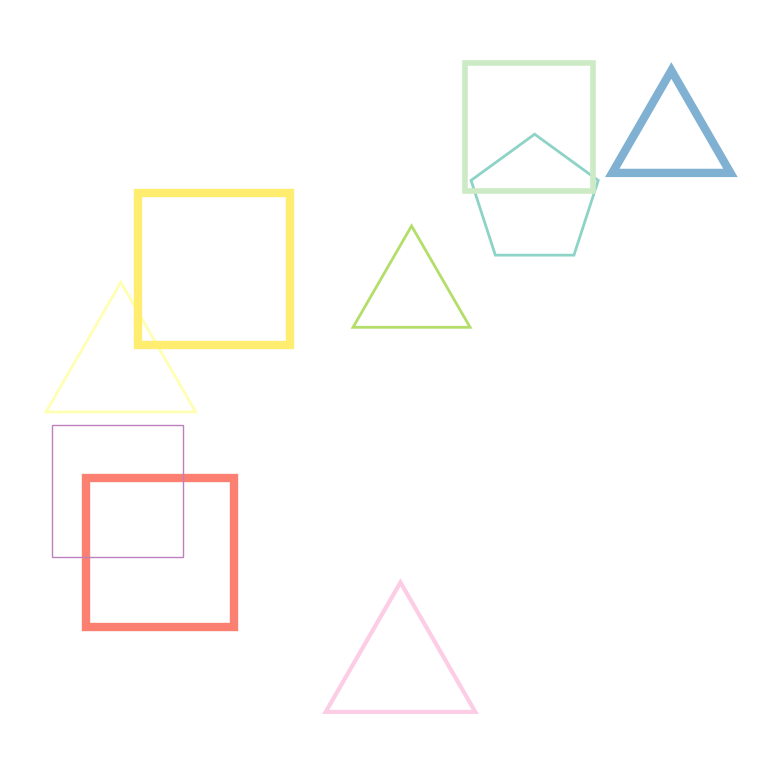[{"shape": "pentagon", "thickness": 1, "radius": 0.43, "center": [0.694, 0.739]}, {"shape": "triangle", "thickness": 1, "radius": 0.56, "center": [0.157, 0.521]}, {"shape": "square", "thickness": 3, "radius": 0.48, "center": [0.207, 0.282]}, {"shape": "triangle", "thickness": 3, "radius": 0.44, "center": [0.872, 0.82]}, {"shape": "triangle", "thickness": 1, "radius": 0.44, "center": [0.534, 0.619]}, {"shape": "triangle", "thickness": 1.5, "radius": 0.56, "center": [0.52, 0.132]}, {"shape": "square", "thickness": 0.5, "radius": 0.43, "center": [0.153, 0.362]}, {"shape": "square", "thickness": 2, "radius": 0.42, "center": [0.687, 0.835]}, {"shape": "square", "thickness": 3, "radius": 0.49, "center": [0.278, 0.651]}]